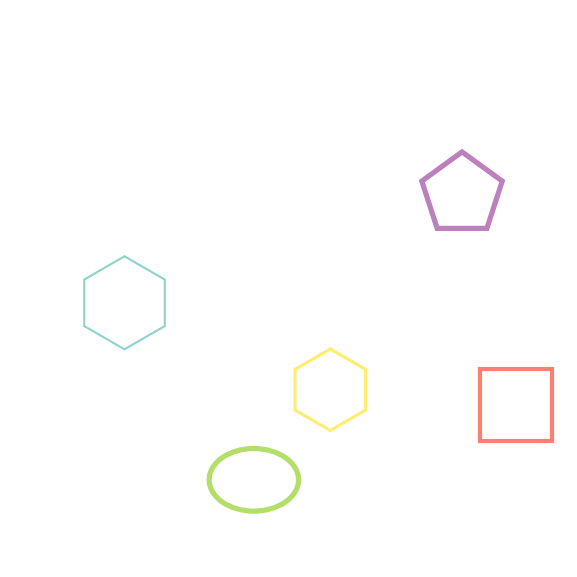[{"shape": "hexagon", "thickness": 1, "radius": 0.4, "center": [0.216, 0.475]}, {"shape": "square", "thickness": 2, "radius": 0.31, "center": [0.894, 0.298]}, {"shape": "oval", "thickness": 2.5, "radius": 0.39, "center": [0.44, 0.168]}, {"shape": "pentagon", "thickness": 2.5, "radius": 0.37, "center": [0.8, 0.663]}, {"shape": "hexagon", "thickness": 1.5, "radius": 0.35, "center": [0.572, 0.324]}]